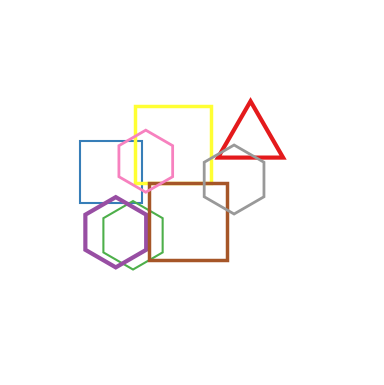[{"shape": "triangle", "thickness": 3, "radius": 0.49, "center": [0.651, 0.639]}, {"shape": "square", "thickness": 1.5, "radius": 0.4, "center": [0.289, 0.552]}, {"shape": "hexagon", "thickness": 1.5, "radius": 0.44, "center": [0.346, 0.389]}, {"shape": "hexagon", "thickness": 3, "radius": 0.46, "center": [0.301, 0.397]}, {"shape": "square", "thickness": 2.5, "radius": 0.5, "center": [0.45, 0.625]}, {"shape": "square", "thickness": 2.5, "radius": 0.5, "center": [0.489, 0.425]}, {"shape": "hexagon", "thickness": 2, "radius": 0.4, "center": [0.379, 0.581]}, {"shape": "hexagon", "thickness": 2, "radius": 0.45, "center": [0.608, 0.534]}]